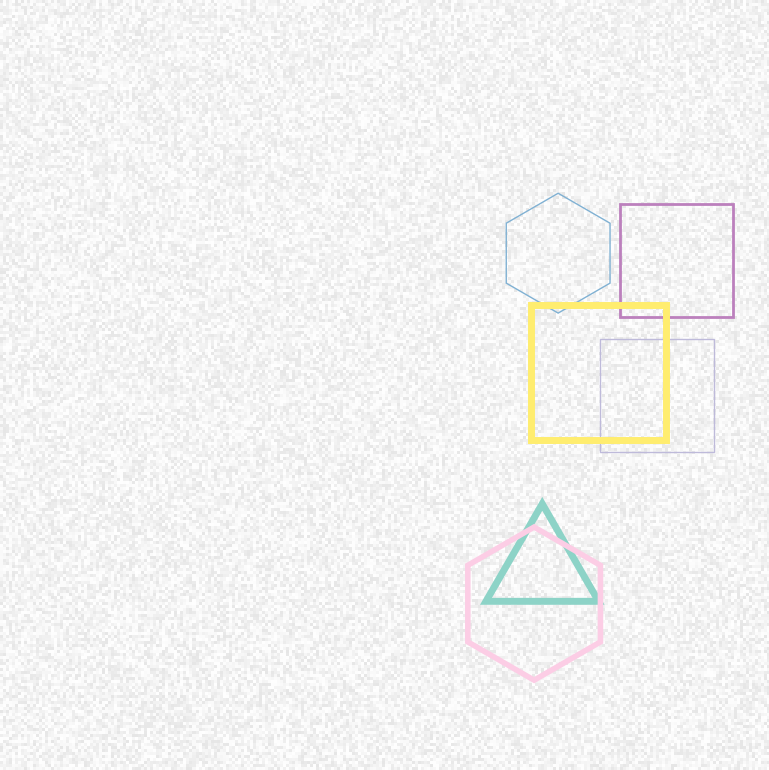[{"shape": "triangle", "thickness": 2.5, "radius": 0.42, "center": [0.704, 0.261]}, {"shape": "square", "thickness": 0.5, "radius": 0.37, "center": [0.853, 0.486]}, {"shape": "hexagon", "thickness": 0.5, "radius": 0.39, "center": [0.725, 0.671]}, {"shape": "hexagon", "thickness": 2, "radius": 0.5, "center": [0.694, 0.216]}, {"shape": "square", "thickness": 1, "radius": 0.37, "center": [0.879, 0.661]}, {"shape": "square", "thickness": 2.5, "radius": 0.44, "center": [0.778, 0.516]}]